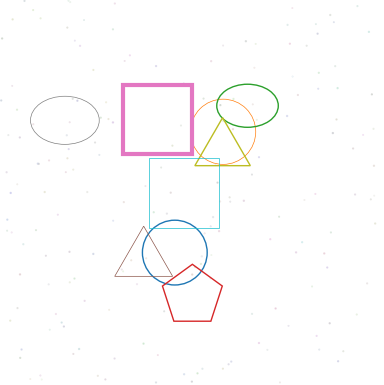[{"shape": "circle", "thickness": 1, "radius": 0.42, "center": [0.454, 0.344]}, {"shape": "circle", "thickness": 0.5, "radius": 0.42, "center": [0.58, 0.658]}, {"shape": "oval", "thickness": 1, "radius": 0.4, "center": [0.643, 0.725]}, {"shape": "pentagon", "thickness": 1, "radius": 0.41, "center": [0.5, 0.232]}, {"shape": "triangle", "thickness": 0.5, "radius": 0.43, "center": [0.373, 0.326]}, {"shape": "square", "thickness": 3, "radius": 0.45, "center": [0.409, 0.69]}, {"shape": "oval", "thickness": 0.5, "radius": 0.45, "center": [0.169, 0.688]}, {"shape": "triangle", "thickness": 1, "radius": 0.42, "center": [0.578, 0.611]}, {"shape": "square", "thickness": 0.5, "radius": 0.45, "center": [0.478, 0.498]}]